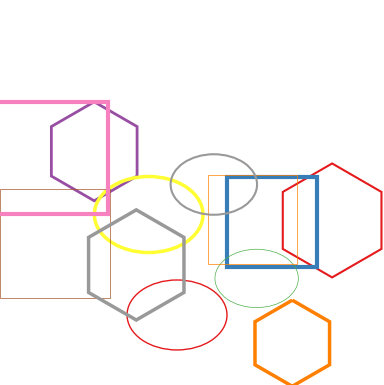[{"shape": "oval", "thickness": 1, "radius": 0.65, "center": [0.46, 0.182]}, {"shape": "hexagon", "thickness": 1.5, "radius": 0.74, "center": [0.863, 0.427]}, {"shape": "square", "thickness": 3, "radius": 0.59, "center": [0.707, 0.423]}, {"shape": "oval", "thickness": 0.5, "radius": 0.54, "center": [0.667, 0.277]}, {"shape": "hexagon", "thickness": 2, "radius": 0.64, "center": [0.245, 0.607]}, {"shape": "square", "thickness": 0.5, "radius": 0.58, "center": [0.657, 0.43]}, {"shape": "hexagon", "thickness": 2.5, "radius": 0.56, "center": [0.759, 0.108]}, {"shape": "oval", "thickness": 2.5, "radius": 0.71, "center": [0.386, 0.443]}, {"shape": "square", "thickness": 0.5, "radius": 0.71, "center": [0.142, 0.368]}, {"shape": "square", "thickness": 3, "radius": 0.73, "center": [0.134, 0.59]}, {"shape": "oval", "thickness": 1.5, "radius": 0.56, "center": [0.555, 0.521]}, {"shape": "hexagon", "thickness": 2.5, "radius": 0.72, "center": [0.354, 0.312]}]